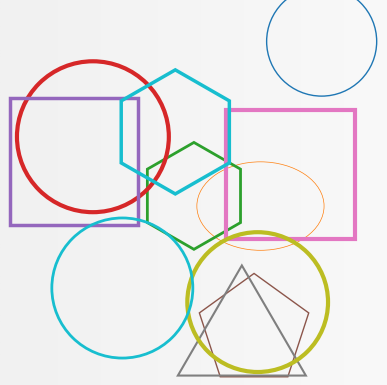[{"shape": "circle", "thickness": 1, "radius": 0.71, "center": [0.83, 0.892]}, {"shape": "oval", "thickness": 0.5, "radius": 0.82, "center": [0.672, 0.465]}, {"shape": "hexagon", "thickness": 2, "radius": 0.69, "center": [0.5, 0.491]}, {"shape": "circle", "thickness": 3, "radius": 0.98, "center": [0.24, 0.645]}, {"shape": "square", "thickness": 2.5, "radius": 0.82, "center": [0.19, 0.581]}, {"shape": "pentagon", "thickness": 1, "radius": 0.74, "center": [0.656, 0.141]}, {"shape": "square", "thickness": 3, "radius": 0.84, "center": [0.75, 0.548]}, {"shape": "triangle", "thickness": 1.5, "radius": 0.95, "center": [0.624, 0.12]}, {"shape": "circle", "thickness": 3, "radius": 0.91, "center": [0.665, 0.215]}, {"shape": "hexagon", "thickness": 2.5, "radius": 0.81, "center": [0.452, 0.657]}, {"shape": "circle", "thickness": 2, "radius": 0.91, "center": [0.316, 0.252]}]